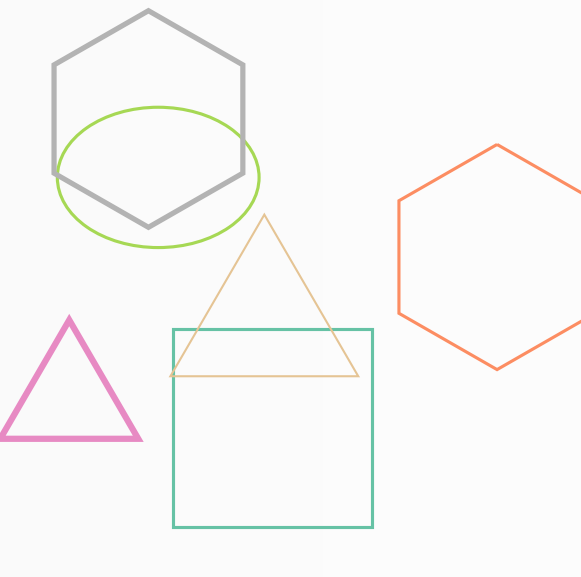[{"shape": "square", "thickness": 1.5, "radius": 0.86, "center": [0.469, 0.258]}, {"shape": "hexagon", "thickness": 1.5, "radius": 0.97, "center": [0.855, 0.554]}, {"shape": "triangle", "thickness": 3, "radius": 0.69, "center": [0.119, 0.308]}, {"shape": "oval", "thickness": 1.5, "radius": 0.87, "center": [0.272, 0.692]}, {"shape": "triangle", "thickness": 1, "radius": 0.93, "center": [0.455, 0.441]}, {"shape": "hexagon", "thickness": 2.5, "radius": 0.94, "center": [0.255, 0.793]}]